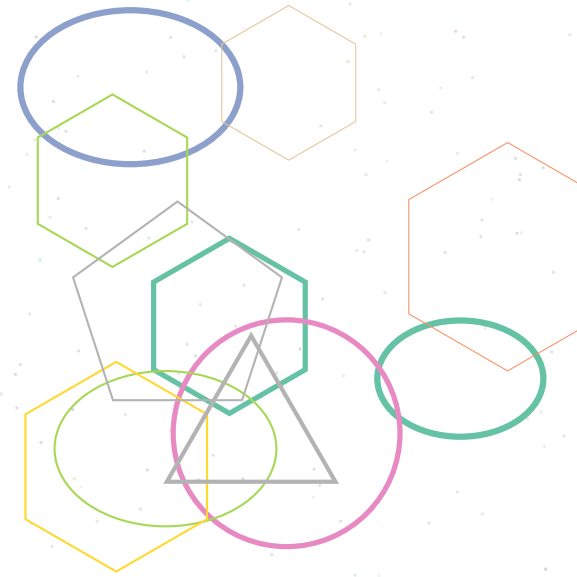[{"shape": "oval", "thickness": 3, "radius": 0.72, "center": [0.797, 0.344]}, {"shape": "hexagon", "thickness": 2.5, "radius": 0.76, "center": [0.397, 0.435]}, {"shape": "hexagon", "thickness": 0.5, "radius": 0.99, "center": [0.879, 0.555]}, {"shape": "oval", "thickness": 3, "radius": 0.95, "center": [0.226, 0.848]}, {"shape": "circle", "thickness": 2.5, "radius": 0.98, "center": [0.496, 0.249]}, {"shape": "oval", "thickness": 1, "radius": 0.96, "center": [0.287, 0.222]}, {"shape": "hexagon", "thickness": 1, "radius": 0.75, "center": [0.195, 0.686]}, {"shape": "hexagon", "thickness": 1, "radius": 0.91, "center": [0.201, 0.191]}, {"shape": "hexagon", "thickness": 0.5, "radius": 0.67, "center": [0.5, 0.856]}, {"shape": "pentagon", "thickness": 1, "radius": 0.95, "center": [0.307, 0.46]}, {"shape": "triangle", "thickness": 2, "radius": 0.84, "center": [0.435, 0.249]}]